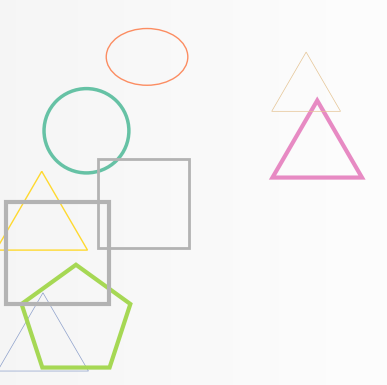[{"shape": "circle", "thickness": 2.5, "radius": 0.55, "center": [0.223, 0.66]}, {"shape": "oval", "thickness": 1, "radius": 0.53, "center": [0.379, 0.852]}, {"shape": "triangle", "thickness": 0.5, "radius": 0.68, "center": [0.111, 0.104]}, {"shape": "triangle", "thickness": 3, "radius": 0.67, "center": [0.819, 0.606]}, {"shape": "pentagon", "thickness": 3, "radius": 0.74, "center": [0.196, 0.165]}, {"shape": "triangle", "thickness": 1, "radius": 0.68, "center": [0.108, 0.419]}, {"shape": "triangle", "thickness": 0.5, "radius": 0.51, "center": [0.79, 0.762]}, {"shape": "square", "thickness": 2, "radius": 0.58, "center": [0.37, 0.472]}, {"shape": "square", "thickness": 3, "radius": 0.66, "center": [0.148, 0.343]}]